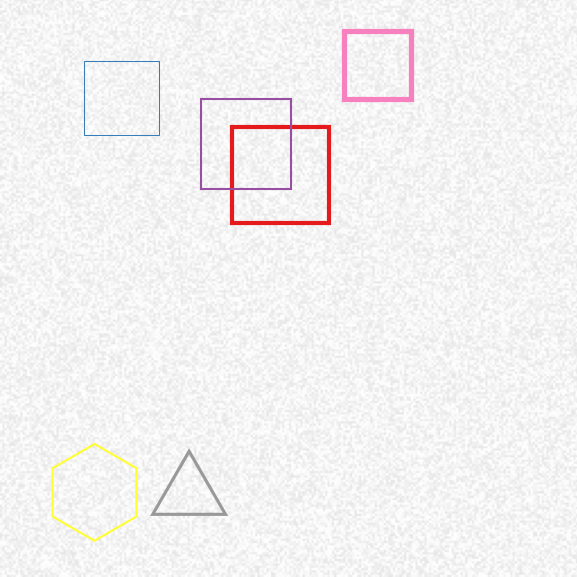[{"shape": "square", "thickness": 2, "radius": 0.42, "center": [0.486, 0.696]}, {"shape": "square", "thickness": 0.5, "radius": 0.32, "center": [0.21, 0.83]}, {"shape": "square", "thickness": 1, "radius": 0.39, "center": [0.426, 0.75]}, {"shape": "hexagon", "thickness": 1, "radius": 0.42, "center": [0.164, 0.147]}, {"shape": "square", "thickness": 2.5, "radius": 0.29, "center": [0.654, 0.886]}, {"shape": "triangle", "thickness": 1.5, "radius": 0.36, "center": [0.327, 0.145]}]